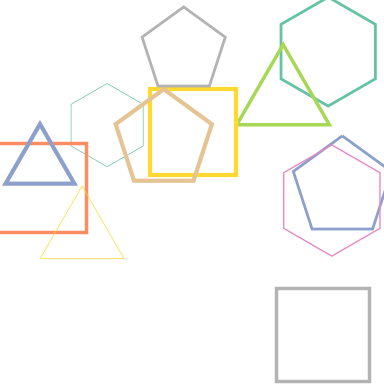[{"shape": "hexagon", "thickness": 2, "radius": 0.71, "center": [0.852, 0.866]}, {"shape": "hexagon", "thickness": 0.5, "radius": 0.54, "center": [0.278, 0.675]}, {"shape": "square", "thickness": 2.5, "radius": 0.58, "center": [0.107, 0.513]}, {"shape": "triangle", "thickness": 3, "radius": 0.52, "center": [0.104, 0.575]}, {"shape": "pentagon", "thickness": 2, "radius": 0.67, "center": [0.889, 0.513]}, {"shape": "hexagon", "thickness": 1, "radius": 0.72, "center": [0.862, 0.479]}, {"shape": "triangle", "thickness": 2.5, "radius": 0.69, "center": [0.735, 0.745]}, {"shape": "square", "thickness": 3, "radius": 0.56, "center": [0.502, 0.657]}, {"shape": "triangle", "thickness": 0.5, "radius": 0.63, "center": [0.213, 0.391]}, {"shape": "pentagon", "thickness": 3, "radius": 0.66, "center": [0.425, 0.637]}, {"shape": "pentagon", "thickness": 2, "radius": 0.57, "center": [0.477, 0.868]}, {"shape": "square", "thickness": 2.5, "radius": 0.6, "center": [0.837, 0.131]}]